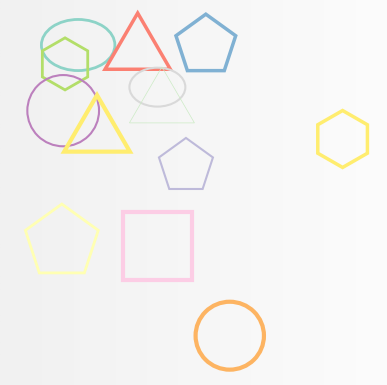[{"shape": "oval", "thickness": 2, "radius": 0.47, "center": [0.202, 0.883]}, {"shape": "pentagon", "thickness": 2, "radius": 0.49, "center": [0.16, 0.371]}, {"shape": "pentagon", "thickness": 1.5, "radius": 0.37, "center": [0.48, 0.568]}, {"shape": "triangle", "thickness": 2.5, "radius": 0.49, "center": [0.355, 0.869]}, {"shape": "pentagon", "thickness": 2.5, "radius": 0.41, "center": [0.531, 0.882]}, {"shape": "circle", "thickness": 3, "radius": 0.44, "center": [0.593, 0.128]}, {"shape": "hexagon", "thickness": 2, "radius": 0.34, "center": [0.168, 0.834]}, {"shape": "square", "thickness": 3, "radius": 0.44, "center": [0.407, 0.36]}, {"shape": "oval", "thickness": 1.5, "radius": 0.36, "center": [0.406, 0.774]}, {"shape": "circle", "thickness": 1.5, "radius": 0.46, "center": [0.163, 0.713]}, {"shape": "triangle", "thickness": 0.5, "radius": 0.48, "center": [0.418, 0.729]}, {"shape": "hexagon", "thickness": 2.5, "radius": 0.37, "center": [0.884, 0.639]}, {"shape": "triangle", "thickness": 3, "radius": 0.49, "center": [0.25, 0.655]}]